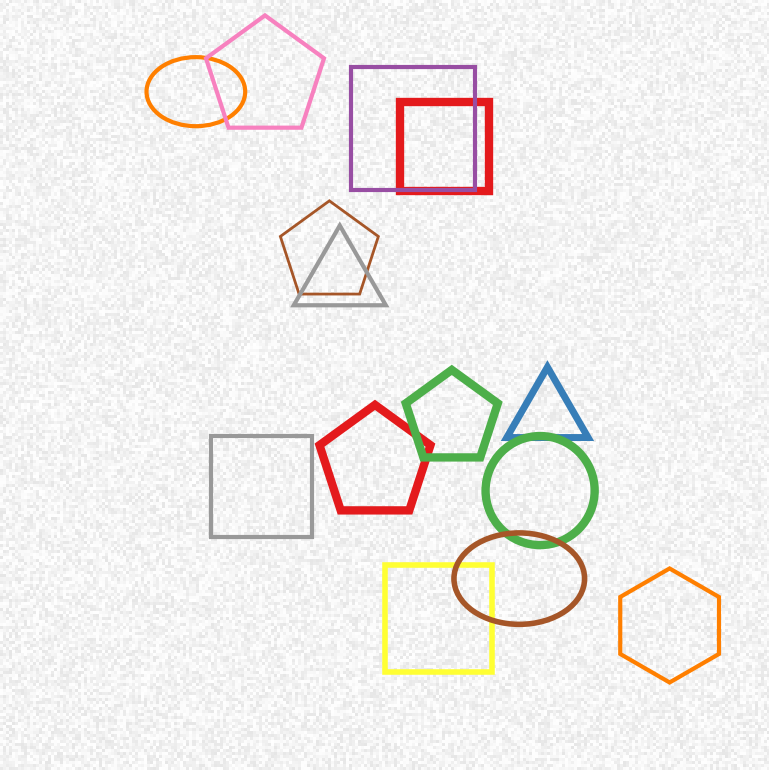[{"shape": "pentagon", "thickness": 3, "radius": 0.38, "center": [0.487, 0.398]}, {"shape": "square", "thickness": 3, "radius": 0.29, "center": [0.577, 0.809]}, {"shape": "triangle", "thickness": 2.5, "radius": 0.3, "center": [0.711, 0.462]}, {"shape": "pentagon", "thickness": 3, "radius": 0.31, "center": [0.587, 0.457]}, {"shape": "circle", "thickness": 3, "radius": 0.35, "center": [0.701, 0.363]}, {"shape": "square", "thickness": 1.5, "radius": 0.4, "center": [0.537, 0.833]}, {"shape": "oval", "thickness": 1.5, "radius": 0.32, "center": [0.254, 0.881]}, {"shape": "hexagon", "thickness": 1.5, "radius": 0.37, "center": [0.87, 0.188]}, {"shape": "square", "thickness": 2, "radius": 0.35, "center": [0.57, 0.197]}, {"shape": "pentagon", "thickness": 1, "radius": 0.33, "center": [0.428, 0.672]}, {"shape": "oval", "thickness": 2, "radius": 0.42, "center": [0.674, 0.249]}, {"shape": "pentagon", "thickness": 1.5, "radius": 0.4, "center": [0.344, 0.899]}, {"shape": "triangle", "thickness": 1.5, "radius": 0.35, "center": [0.441, 0.638]}, {"shape": "square", "thickness": 1.5, "radius": 0.33, "center": [0.34, 0.368]}]